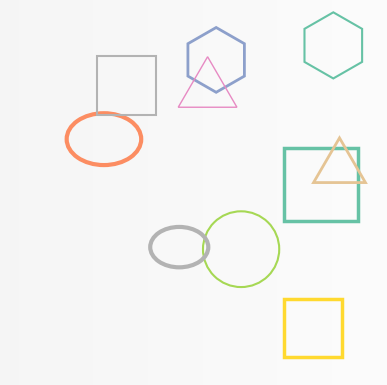[{"shape": "hexagon", "thickness": 1.5, "radius": 0.43, "center": [0.86, 0.882]}, {"shape": "square", "thickness": 2.5, "radius": 0.47, "center": [0.829, 0.52]}, {"shape": "oval", "thickness": 3, "radius": 0.48, "center": [0.268, 0.639]}, {"shape": "hexagon", "thickness": 2, "radius": 0.42, "center": [0.558, 0.844]}, {"shape": "triangle", "thickness": 1, "radius": 0.44, "center": [0.536, 0.765]}, {"shape": "circle", "thickness": 1.5, "radius": 0.49, "center": [0.622, 0.353]}, {"shape": "square", "thickness": 2.5, "radius": 0.38, "center": [0.808, 0.149]}, {"shape": "triangle", "thickness": 2, "radius": 0.39, "center": [0.876, 0.564]}, {"shape": "square", "thickness": 1.5, "radius": 0.38, "center": [0.327, 0.778]}, {"shape": "oval", "thickness": 3, "radius": 0.37, "center": [0.463, 0.358]}]